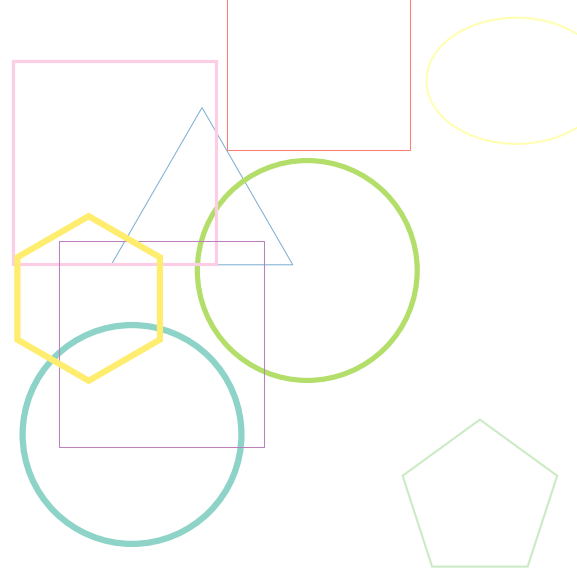[{"shape": "circle", "thickness": 3, "radius": 0.95, "center": [0.229, 0.247]}, {"shape": "oval", "thickness": 1, "radius": 0.78, "center": [0.894, 0.859]}, {"shape": "square", "thickness": 0.5, "radius": 0.79, "center": [0.552, 0.898]}, {"shape": "triangle", "thickness": 0.5, "radius": 0.91, "center": [0.35, 0.631]}, {"shape": "circle", "thickness": 2.5, "radius": 0.95, "center": [0.532, 0.531]}, {"shape": "square", "thickness": 1.5, "radius": 0.88, "center": [0.199, 0.718]}, {"shape": "square", "thickness": 0.5, "radius": 0.89, "center": [0.28, 0.404]}, {"shape": "pentagon", "thickness": 1, "radius": 0.7, "center": [0.831, 0.132]}, {"shape": "hexagon", "thickness": 3, "radius": 0.71, "center": [0.154, 0.482]}]